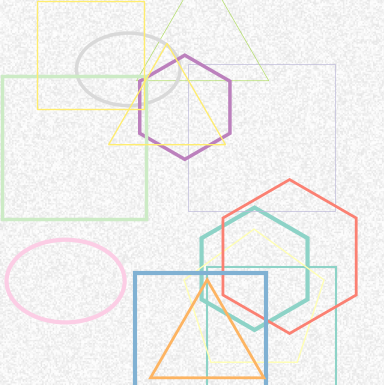[{"shape": "square", "thickness": 1.5, "radius": 0.84, "center": [0.705, 0.139]}, {"shape": "hexagon", "thickness": 3, "radius": 0.79, "center": [0.661, 0.302]}, {"shape": "pentagon", "thickness": 1, "radius": 0.96, "center": [0.66, 0.214]}, {"shape": "square", "thickness": 0.5, "radius": 0.96, "center": [0.679, 0.643]}, {"shape": "hexagon", "thickness": 2, "radius": 1.0, "center": [0.752, 0.334]}, {"shape": "square", "thickness": 3, "radius": 0.85, "center": [0.521, 0.12]}, {"shape": "triangle", "thickness": 2, "radius": 0.85, "center": [0.538, 0.104]}, {"shape": "triangle", "thickness": 0.5, "radius": 0.99, "center": [0.526, 0.889]}, {"shape": "oval", "thickness": 3, "radius": 0.77, "center": [0.17, 0.27]}, {"shape": "oval", "thickness": 2.5, "radius": 0.67, "center": [0.333, 0.82]}, {"shape": "hexagon", "thickness": 2.5, "radius": 0.68, "center": [0.48, 0.721]}, {"shape": "square", "thickness": 2.5, "radius": 0.93, "center": [0.192, 0.616]}, {"shape": "square", "thickness": 1, "radius": 0.7, "center": [0.235, 0.858]}, {"shape": "triangle", "thickness": 1, "radius": 0.88, "center": [0.434, 0.712]}]